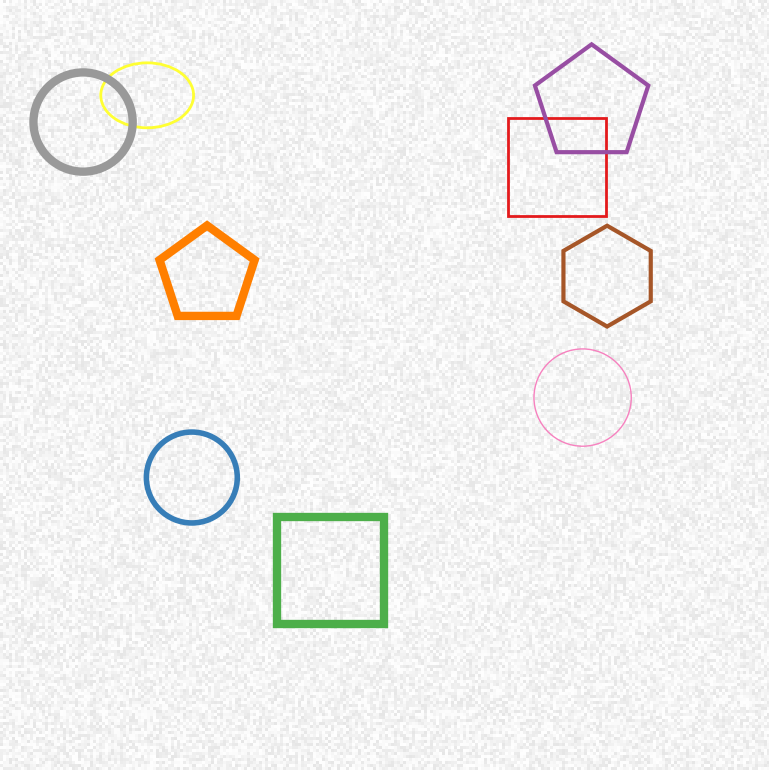[{"shape": "square", "thickness": 1, "radius": 0.32, "center": [0.723, 0.783]}, {"shape": "circle", "thickness": 2, "radius": 0.3, "center": [0.249, 0.38]}, {"shape": "square", "thickness": 3, "radius": 0.35, "center": [0.429, 0.259]}, {"shape": "pentagon", "thickness": 1.5, "radius": 0.39, "center": [0.768, 0.865]}, {"shape": "pentagon", "thickness": 3, "radius": 0.32, "center": [0.269, 0.642]}, {"shape": "oval", "thickness": 1, "radius": 0.3, "center": [0.191, 0.876]}, {"shape": "hexagon", "thickness": 1.5, "radius": 0.33, "center": [0.788, 0.641]}, {"shape": "circle", "thickness": 0.5, "radius": 0.32, "center": [0.757, 0.484]}, {"shape": "circle", "thickness": 3, "radius": 0.32, "center": [0.108, 0.841]}]